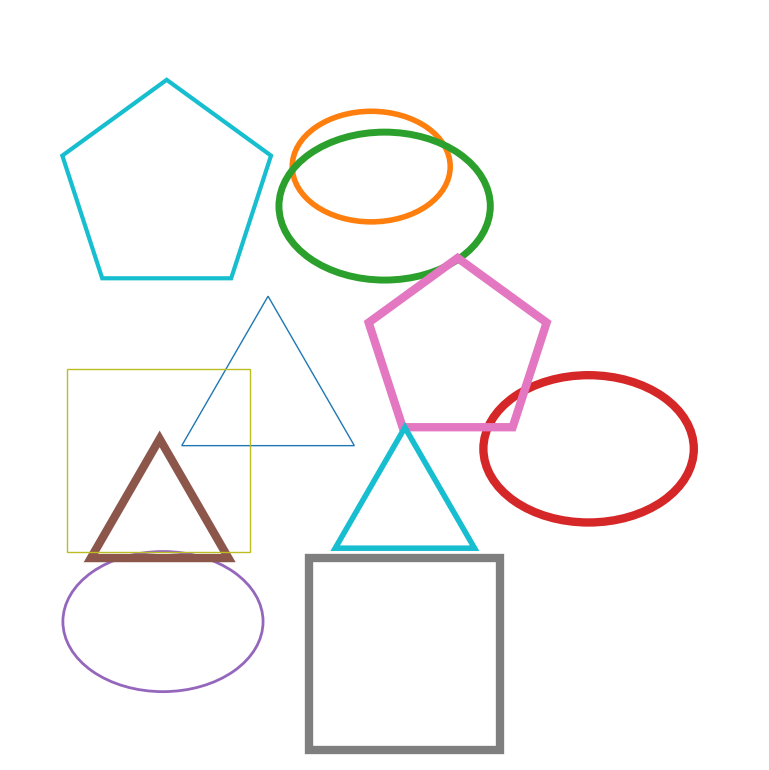[{"shape": "triangle", "thickness": 0.5, "radius": 0.65, "center": [0.348, 0.486]}, {"shape": "oval", "thickness": 2, "radius": 0.51, "center": [0.482, 0.784]}, {"shape": "oval", "thickness": 2.5, "radius": 0.69, "center": [0.5, 0.732]}, {"shape": "oval", "thickness": 3, "radius": 0.68, "center": [0.764, 0.417]}, {"shape": "oval", "thickness": 1, "radius": 0.65, "center": [0.212, 0.193]}, {"shape": "triangle", "thickness": 3, "radius": 0.52, "center": [0.207, 0.327]}, {"shape": "pentagon", "thickness": 3, "radius": 0.61, "center": [0.594, 0.543]}, {"shape": "square", "thickness": 3, "radius": 0.62, "center": [0.525, 0.15]}, {"shape": "square", "thickness": 0.5, "radius": 0.59, "center": [0.206, 0.402]}, {"shape": "pentagon", "thickness": 1.5, "radius": 0.71, "center": [0.216, 0.754]}, {"shape": "triangle", "thickness": 2, "radius": 0.52, "center": [0.526, 0.34]}]